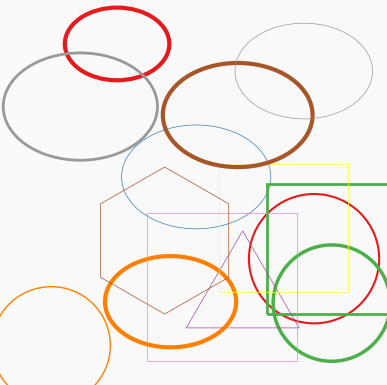[{"shape": "circle", "thickness": 1.5, "radius": 0.84, "center": [0.81, 0.328]}, {"shape": "oval", "thickness": 3, "radius": 0.67, "center": [0.302, 0.886]}, {"shape": "oval", "thickness": 0.5, "radius": 0.96, "center": [0.506, 0.54]}, {"shape": "circle", "thickness": 2.5, "radius": 0.76, "center": [0.856, 0.213]}, {"shape": "square", "thickness": 2, "radius": 0.84, "center": [0.857, 0.354]}, {"shape": "triangle", "thickness": 0.5, "radius": 0.84, "center": [0.626, 0.232]}, {"shape": "circle", "thickness": 1, "radius": 0.76, "center": [0.132, 0.103]}, {"shape": "oval", "thickness": 3, "radius": 0.85, "center": [0.44, 0.216]}, {"shape": "square", "thickness": 0.5, "radius": 0.83, "center": [0.732, 0.408]}, {"shape": "hexagon", "thickness": 0.5, "radius": 0.95, "center": [0.425, 0.375]}, {"shape": "oval", "thickness": 3, "radius": 0.97, "center": [0.613, 0.701]}, {"shape": "square", "thickness": 0.5, "radius": 0.97, "center": [0.573, 0.254]}, {"shape": "oval", "thickness": 0.5, "radius": 0.89, "center": [0.784, 0.815]}, {"shape": "oval", "thickness": 2, "radius": 1.0, "center": [0.207, 0.723]}]